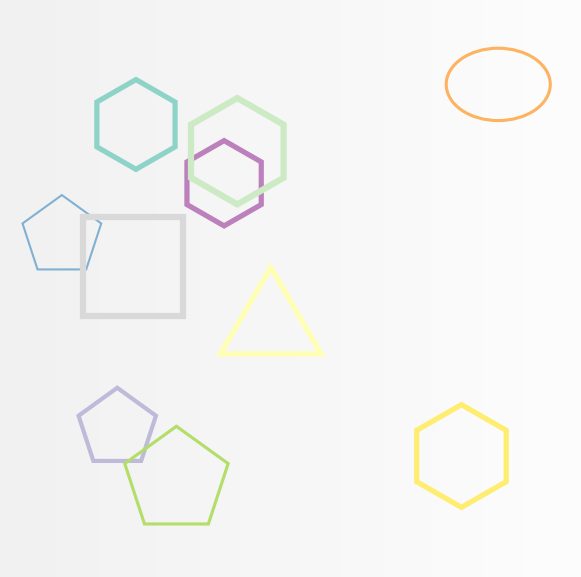[{"shape": "hexagon", "thickness": 2.5, "radius": 0.39, "center": [0.234, 0.784]}, {"shape": "triangle", "thickness": 2.5, "radius": 0.5, "center": [0.466, 0.436]}, {"shape": "pentagon", "thickness": 2, "radius": 0.35, "center": [0.202, 0.258]}, {"shape": "pentagon", "thickness": 1, "radius": 0.36, "center": [0.106, 0.59]}, {"shape": "oval", "thickness": 1.5, "radius": 0.45, "center": [0.857, 0.853]}, {"shape": "pentagon", "thickness": 1.5, "radius": 0.47, "center": [0.304, 0.167]}, {"shape": "square", "thickness": 3, "radius": 0.43, "center": [0.229, 0.537]}, {"shape": "hexagon", "thickness": 2.5, "radius": 0.37, "center": [0.386, 0.682]}, {"shape": "hexagon", "thickness": 3, "radius": 0.46, "center": [0.408, 0.737]}, {"shape": "hexagon", "thickness": 2.5, "radius": 0.44, "center": [0.794, 0.21]}]